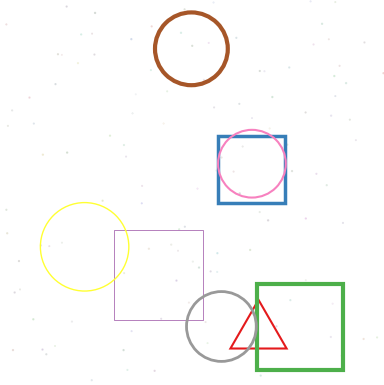[{"shape": "triangle", "thickness": 1.5, "radius": 0.42, "center": [0.671, 0.137]}, {"shape": "square", "thickness": 2.5, "radius": 0.44, "center": [0.653, 0.559]}, {"shape": "square", "thickness": 3, "radius": 0.56, "center": [0.779, 0.15]}, {"shape": "square", "thickness": 0.5, "radius": 0.58, "center": [0.412, 0.285]}, {"shape": "circle", "thickness": 1, "radius": 0.57, "center": [0.22, 0.359]}, {"shape": "circle", "thickness": 3, "radius": 0.47, "center": [0.497, 0.873]}, {"shape": "circle", "thickness": 1.5, "radius": 0.44, "center": [0.654, 0.575]}, {"shape": "circle", "thickness": 2, "radius": 0.45, "center": [0.575, 0.152]}]